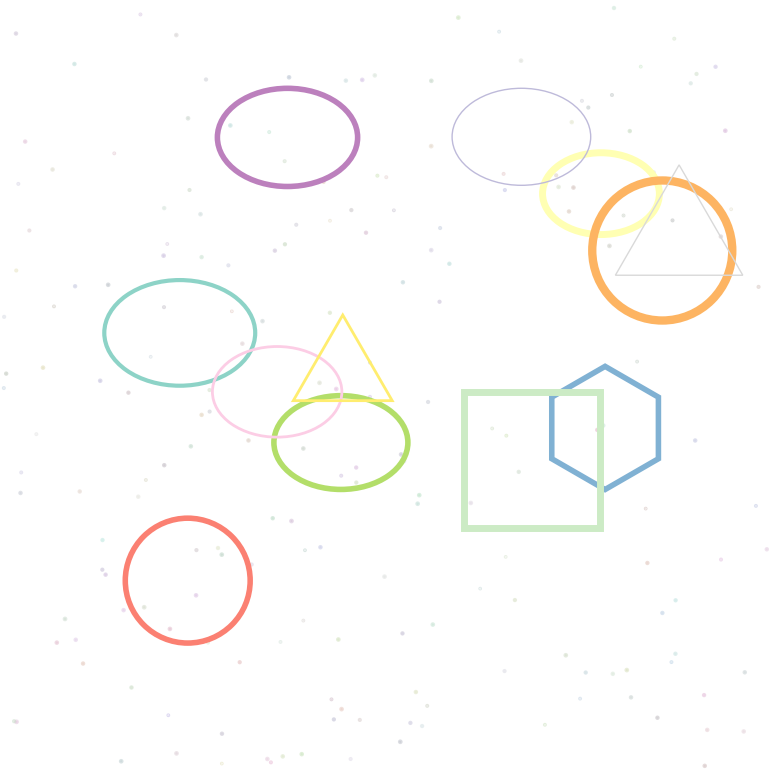[{"shape": "oval", "thickness": 1.5, "radius": 0.49, "center": [0.233, 0.568]}, {"shape": "oval", "thickness": 2.5, "radius": 0.38, "center": [0.78, 0.748]}, {"shape": "oval", "thickness": 0.5, "radius": 0.45, "center": [0.677, 0.822]}, {"shape": "circle", "thickness": 2, "radius": 0.41, "center": [0.244, 0.246]}, {"shape": "hexagon", "thickness": 2, "radius": 0.4, "center": [0.786, 0.444]}, {"shape": "circle", "thickness": 3, "radius": 0.45, "center": [0.86, 0.675]}, {"shape": "oval", "thickness": 2, "radius": 0.44, "center": [0.443, 0.425]}, {"shape": "oval", "thickness": 1, "radius": 0.42, "center": [0.36, 0.491]}, {"shape": "triangle", "thickness": 0.5, "radius": 0.48, "center": [0.882, 0.69]}, {"shape": "oval", "thickness": 2, "radius": 0.46, "center": [0.373, 0.822]}, {"shape": "square", "thickness": 2.5, "radius": 0.44, "center": [0.691, 0.403]}, {"shape": "triangle", "thickness": 1, "radius": 0.37, "center": [0.445, 0.517]}]